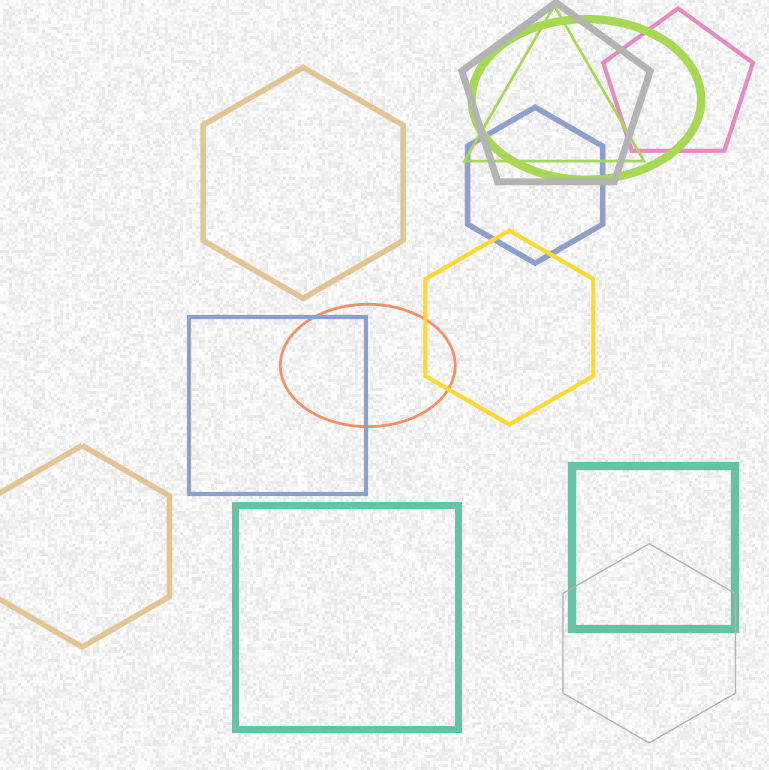[{"shape": "square", "thickness": 2.5, "radius": 0.73, "center": [0.45, 0.199]}, {"shape": "square", "thickness": 3, "radius": 0.53, "center": [0.849, 0.29]}, {"shape": "oval", "thickness": 1, "radius": 0.57, "center": [0.478, 0.525]}, {"shape": "square", "thickness": 1.5, "radius": 0.58, "center": [0.36, 0.473]}, {"shape": "hexagon", "thickness": 2, "radius": 0.51, "center": [0.695, 0.759]}, {"shape": "pentagon", "thickness": 1.5, "radius": 0.51, "center": [0.881, 0.887]}, {"shape": "oval", "thickness": 3, "radius": 0.75, "center": [0.762, 0.871]}, {"shape": "triangle", "thickness": 1, "radius": 0.67, "center": [0.72, 0.858]}, {"shape": "hexagon", "thickness": 1.5, "radius": 0.63, "center": [0.661, 0.575]}, {"shape": "hexagon", "thickness": 2, "radius": 0.65, "center": [0.107, 0.291]}, {"shape": "hexagon", "thickness": 2, "radius": 0.75, "center": [0.394, 0.762]}, {"shape": "hexagon", "thickness": 0.5, "radius": 0.65, "center": [0.843, 0.165]}, {"shape": "pentagon", "thickness": 2.5, "radius": 0.64, "center": [0.722, 0.868]}]